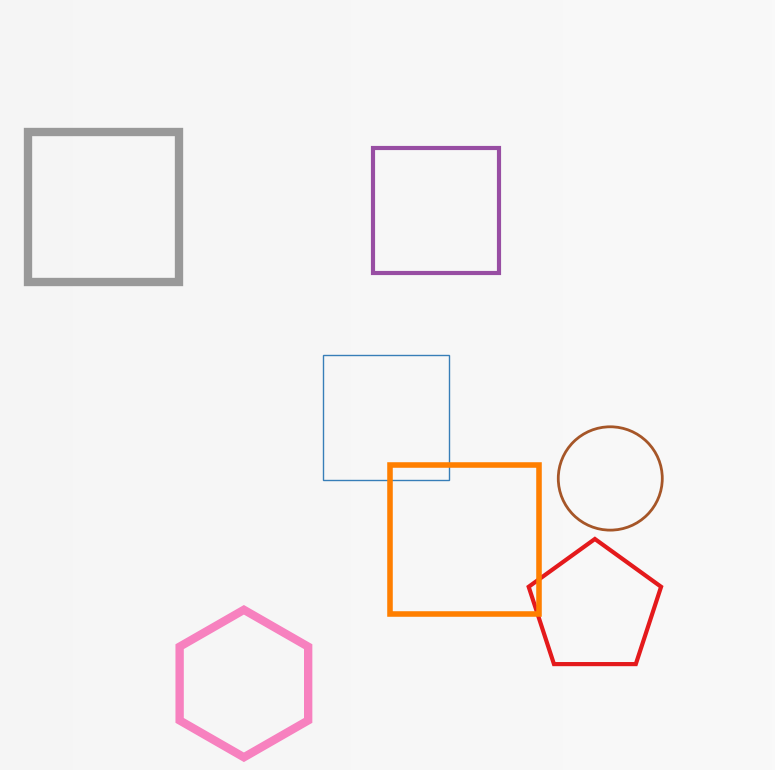[{"shape": "pentagon", "thickness": 1.5, "radius": 0.45, "center": [0.768, 0.21]}, {"shape": "square", "thickness": 0.5, "radius": 0.41, "center": [0.498, 0.458]}, {"shape": "square", "thickness": 1.5, "radius": 0.41, "center": [0.563, 0.727]}, {"shape": "square", "thickness": 2, "radius": 0.48, "center": [0.599, 0.299]}, {"shape": "circle", "thickness": 1, "radius": 0.34, "center": [0.787, 0.379]}, {"shape": "hexagon", "thickness": 3, "radius": 0.48, "center": [0.315, 0.112]}, {"shape": "square", "thickness": 3, "radius": 0.48, "center": [0.134, 0.731]}]